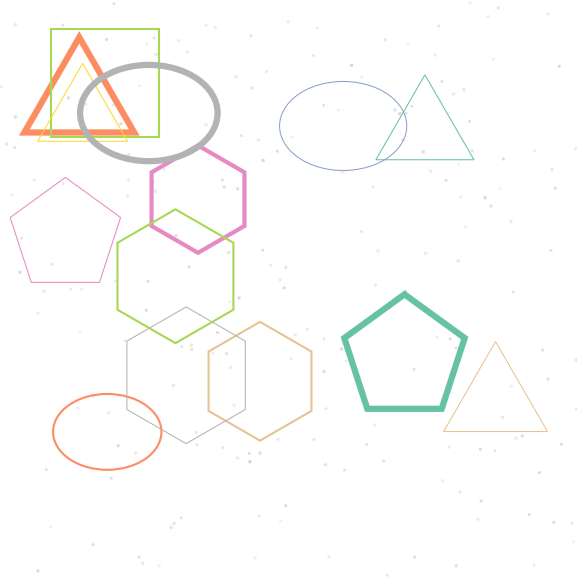[{"shape": "pentagon", "thickness": 3, "radius": 0.55, "center": [0.7, 0.38]}, {"shape": "triangle", "thickness": 0.5, "radius": 0.49, "center": [0.736, 0.772]}, {"shape": "oval", "thickness": 1, "radius": 0.47, "center": [0.186, 0.251]}, {"shape": "triangle", "thickness": 3, "radius": 0.55, "center": [0.137, 0.825]}, {"shape": "oval", "thickness": 0.5, "radius": 0.55, "center": [0.594, 0.781]}, {"shape": "hexagon", "thickness": 2, "radius": 0.46, "center": [0.343, 0.654]}, {"shape": "pentagon", "thickness": 0.5, "radius": 0.5, "center": [0.113, 0.591]}, {"shape": "square", "thickness": 1, "radius": 0.47, "center": [0.182, 0.855]}, {"shape": "hexagon", "thickness": 1, "radius": 0.58, "center": [0.304, 0.521]}, {"shape": "triangle", "thickness": 0.5, "radius": 0.45, "center": [0.143, 0.799]}, {"shape": "triangle", "thickness": 0.5, "radius": 0.52, "center": [0.858, 0.304]}, {"shape": "hexagon", "thickness": 1, "radius": 0.51, "center": [0.45, 0.339]}, {"shape": "oval", "thickness": 3, "radius": 0.6, "center": [0.258, 0.803]}, {"shape": "hexagon", "thickness": 0.5, "radius": 0.59, "center": [0.322, 0.349]}]